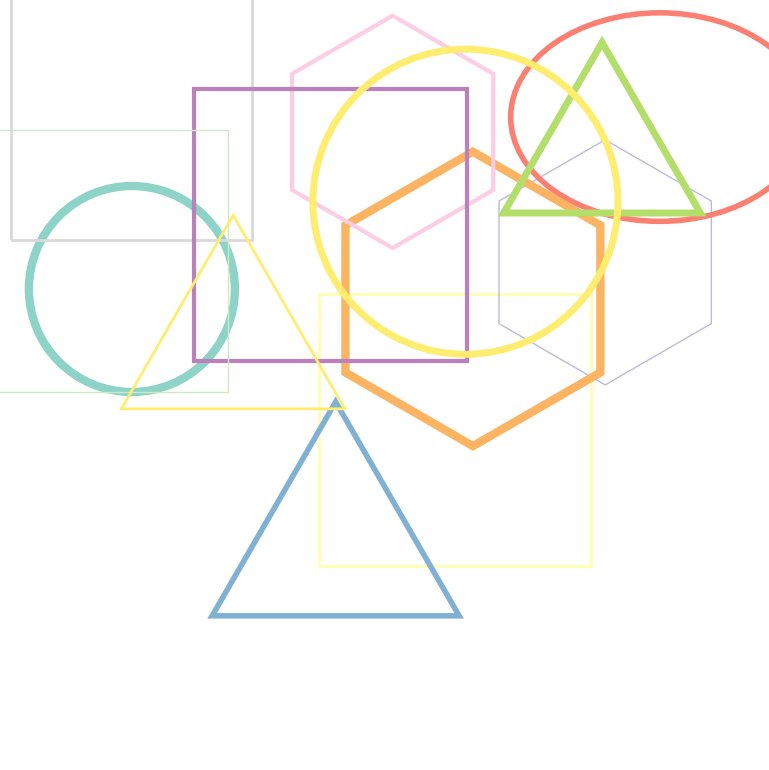[{"shape": "circle", "thickness": 3, "radius": 0.67, "center": [0.171, 0.625]}, {"shape": "square", "thickness": 1, "radius": 0.88, "center": [0.591, 0.442]}, {"shape": "hexagon", "thickness": 0.5, "radius": 0.8, "center": [0.786, 0.659]}, {"shape": "oval", "thickness": 2, "radius": 0.97, "center": [0.857, 0.848]}, {"shape": "triangle", "thickness": 2, "radius": 0.93, "center": [0.436, 0.293]}, {"shape": "hexagon", "thickness": 3, "radius": 0.96, "center": [0.614, 0.612]}, {"shape": "triangle", "thickness": 2.5, "radius": 0.74, "center": [0.782, 0.797]}, {"shape": "hexagon", "thickness": 1.5, "radius": 0.75, "center": [0.51, 0.829]}, {"shape": "square", "thickness": 1, "radius": 0.78, "center": [0.171, 0.845]}, {"shape": "square", "thickness": 1.5, "radius": 0.89, "center": [0.429, 0.708]}, {"shape": "square", "thickness": 0.5, "radius": 0.85, "center": [0.126, 0.661]}, {"shape": "circle", "thickness": 2.5, "radius": 0.99, "center": [0.604, 0.738]}, {"shape": "triangle", "thickness": 1, "radius": 0.84, "center": [0.303, 0.553]}]